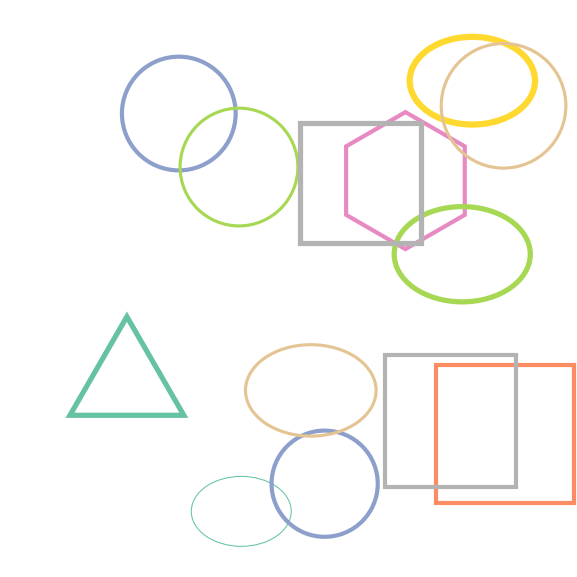[{"shape": "triangle", "thickness": 2.5, "radius": 0.57, "center": [0.22, 0.337]}, {"shape": "oval", "thickness": 0.5, "radius": 0.43, "center": [0.418, 0.114]}, {"shape": "square", "thickness": 2, "radius": 0.6, "center": [0.874, 0.247]}, {"shape": "circle", "thickness": 2, "radius": 0.46, "center": [0.562, 0.162]}, {"shape": "circle", "thickness": 2, "radius": 0.49, "center": [0.31, 0.803]}, {"shape": "hexagon", "thickness": 2, "radius": 0.59, "center": [0.702, 0.686]}, {"shape": "oval", "thickness": 2.5, "radius": 0.59, "center": [0.8, 0.559]}, {"shape": "circle", "thickness": 1.5, "radius": 0.51, "center": [0.414, 0.71]}, {"shape": "oval", "thickness": 3, "radius": 0.54, "center": [0.818, 0.859]}, {"shape": "oval", "thickness": 1.5, "radius": 0.57, "center": [0.538, 0.323]}, {"shape": "circle", "thickness": 1.5, "radius": 0.54, "center": [0.872, 0.816]}, {"shape": "square", "thickness": 2.5, "radius": 0.52, "center": [0.624, 0.682]}, {"shape": "square", "thickness": 2, "radius": 0.57, "center": [0.78, 0.27]}]